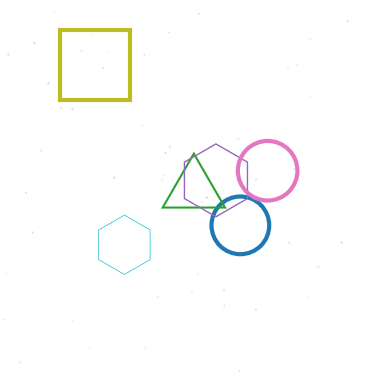[{"shape": "circle", "thickness": 3, "radius": 0.37, "center": [0.624, 0.415]}, {"shape": "triangle", "thickness": 1.5, "radius": 0.47, "center": [0.504, 0.508]}, {"shape": "hexagon", "thickness": 1, "radius": 0.47, "center": [0.561, 0.532]}, {"shape": "circle", "thickness": 3, "radius": 0.39, "center": [0.695, 0.557]}, {"shape": "square", "thickness": 3, "radius": 0.45, "center": [0.246, 0.831]}, {"shape": "hexagon", "thickness": 0.5, "radius": 0.39, "center": [0.323, 0.364]}]